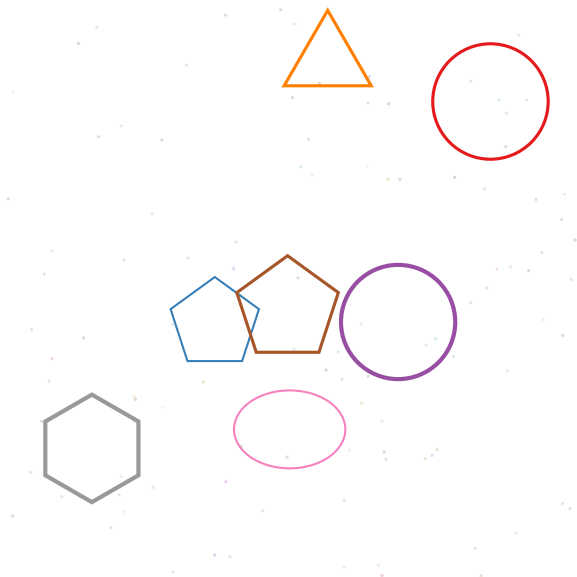[{"shape": "circle", "thickness": 1.5, "radius": 0.5, "center": [0.849, 0.823]}, {"shape": "pentagon", "thickness": 1, "radius": 0.4, "center": [0.372, 0.439]}, {"shape": "circle", "thickness": 2, "radius": 0.49, "center": [0.689, 0.442]}, {"shape": "triangle", "thickness": 1.5, "radius": 0.44, "center": [0.567, 0.894]}, {"shape": "pentagon", "thickness": 1.5, "radius": 0.46, "center": [0.498, 0.464]}, {"shape": "oval", "thickness": 1, "radius": 0.48, "center": [0.502, 0.256]}, {"shape": "hexagon", "thickness": 2, "radius": 0.47, "center": [0.159, 0.223]}]